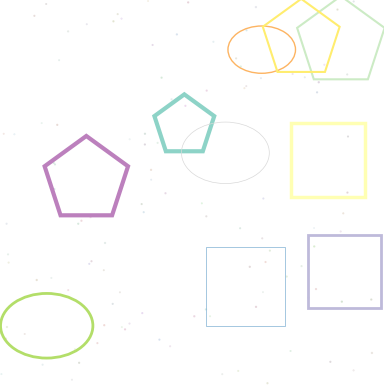[{"shape": "pentagon", "thickness": 3, "radius": 0.41, "center": [0.479, 0.673]}, {"shape": "square", "thickness": 2.5, "radius": 0.48, "center": [0.851, 0.585]}, {"shape": "square", "thickness": 2, "radius": 0.48, "center": [0.895, 0.295]}, {"shape": "square", "thickness": 0.5, "radius": 0.52, "center": [0.638, 0.256]}, {"shape": "oval", "thickness": 1, "radius": 0.44, "center": [0.68, 0.871]}, {"shape": "oval", "thickness": 2, "radius": 0.6, "center": [0.121, 0.154]}, {"shape": "oval", "thickness": 0.5, "radius": 0.57, "center": [0.585, 0.603]}, {"shape": "pentagon", "thickness": 3, "radius": 0.57, "center": [0.224, 0.533]}, {"shape": "pentagon", "thickness": 1.5, "radius": 0.6, "center": [0.885, 0.891]}, {"shape": "pentagon", "thickness": 1.5, "radius": 0.52, "center": [0.782, 0.898]}]